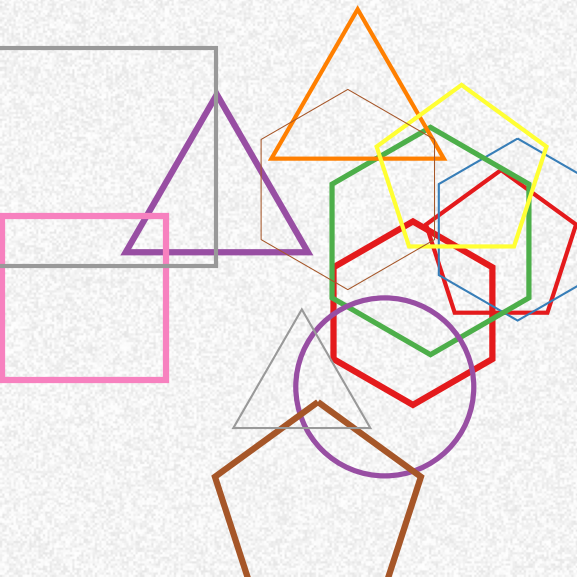[{"shape": "pentagon", "thickness": 2, "radius": 0.68, "center": [0.868, 0.568]}, {"shape": "hexagon", "thickness": 3, "radius": 0.79, "center": [0.715, 0.457]}, {"shape": "hexagon", "thickness": 1, "radius": 0.79, "center": [0.896, 0.602]}, {"shape": "hexagon", "thickness": 2.5, "radius": 0.98, "center": [0.745, 0.582]}, {"shape": "triangle", "thickness": 3, "radius": 0.91, "center": [0.375, 0.653]}, {"shape": "circle", "thickness": 2.5, "radius": 0.77, "center": [0.666, 0.329]}, {"shape": "triangle", "thickness": 2, "radius": 0.86, "center": [0.619, 0.811]}, {"shape": "pentagon", "thickness": 2, "radius": 0.77, "center": [0.799, 0.697]}, {"shape": "hexagon", "thickness": 0.5, "radius": 0.87, "center": [0.602, 0.671]}, {"shape": "pentagon", "thickness": 3, "radius": 0.94, "center": [0.551, 0.116]}, {"shape": "square", "thickness": 3, "radius": 0.71, "center": [0.146, 0.483]}, {"shape": "triangle", "thickness": 1, "radius": 0.68, "center": [0.523, 0.326]}, {"shape": "square", "thickness": 2, "radius": 0.94, "center": [0.184, 0.727]}]